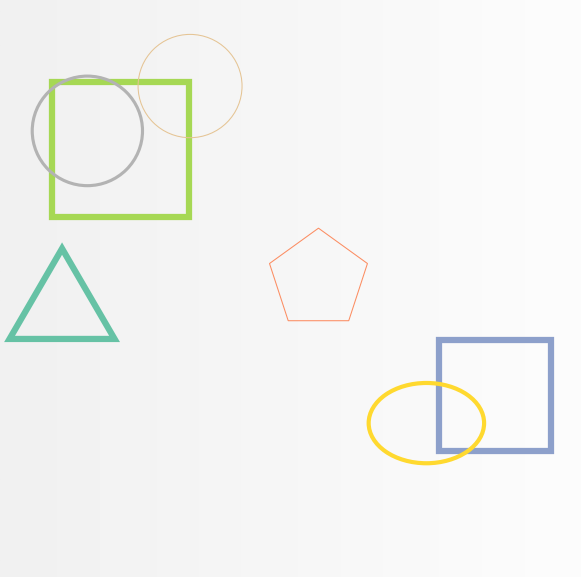[{"shape": "triangle", "thickness": 3, "radius": 0.52, "center": [0.107, 0.464]}, {"shape": "pentagon", "thickness": 0.5, "radius": 0.44, "center": [0.548, 0.515]}, {"shape": "square", "thickness": 3, "radius": 0.48, "center": [0.852, 0.314]}, {"shape": "square", "thickness": 3, "radius": 0.59, "center": [0.207, 0.74]}, {"shape": "oval", "thickness": 2, "radius": 0.5, "center": [0.734, 0.266]}, {"shape": "circle", "thickness": 0.5, "radius": 0.45, "center": [0.327, 0.85]}, {"shape": "circle", "thickness": 1.5, "radius": 0.47, "center": [0.15, 0.772]}]